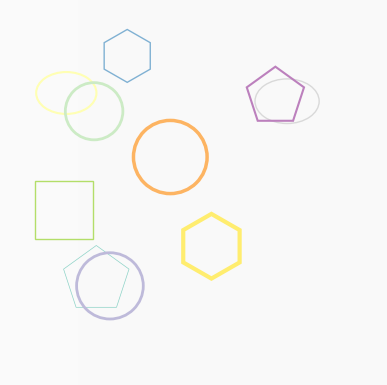[{"shape": "pentagon", "thickness": 0.5, "radius": 0.44, "center": [0.248, 0.274]}, {"shape": "oval", "thickness": 1.5, "radius": 0.39, "center": [0.171, 0.758]}, {"shape": "circle", "thickness": 2, "radius": 0.43, "center": [0.284, 0.257]}, {"shape": "hexagon", "thickness": 1, "radius": 0.34, "center": [0.328, 0.855]}, {"shape": "circle", "thickness": 2.5, "radius": 0.48, "center": [0.439, 0.592]}, {"shape": "square", "thickness": 1, "radius": 0.37, "center": [0.166, 0.455]}, {"shape": "oval", "thickness": 1, "radius": 0.41, "center": [0.741, 0.737]}, {"shape": "pentagon", "thickness": 1.5, "radius": 0.39, "center": [0.711, 0.749]}, {"shape": "circle", "thickness": 2, "radius": 0.37, "center": [0.243, 0.711]}, {"shape": "hexagon", "thickness": 3, "radius": 0.42, "center": [0.546, 0.36]}]